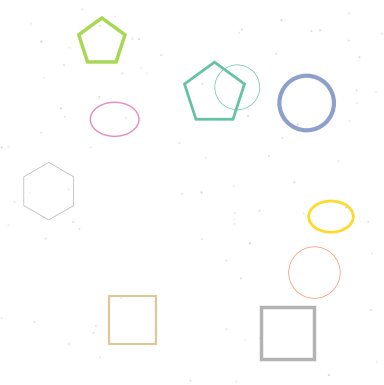[{"shape": "circle", "thickness": 0.5, "radius": 0.29, "center": [0.616, 0.773]}, {"shape": "pentagon", "thickness": 2, "radius": 0.41, "center": [0.557, 0.757]}, {"shape": "circle", "thickness": 0.5, "radius": 0.33, "center": [0.817, 0.292]}, {"shape": "circle", "thickness": 3, "radius": 0.35, "center": [0.797, 0.732]}, {"shape": "oval", "thickness": 1, "radius": 0.32, "center": [0.298, 0.69]}, {"shape": "pentagon", "thickness": 2.5, "radius": 0.32, "center": [0.265, 0.89]}, {"shape": "oval", "thickness": 2, "radius": 0.29, "center": [0.86, 0.437]}, {"shape": "square", "thickness": 1.5, "radius": 0.31, "center": [0.344, 0.169]}, {"shape": "hexagon", "thickness": 0.5, "radius": 0.37, "center": [0.127, 0.503]}, {"shape": "square", "thickness": 2.5, "radius": 0.34, "center": [0.747, 0.135]}]